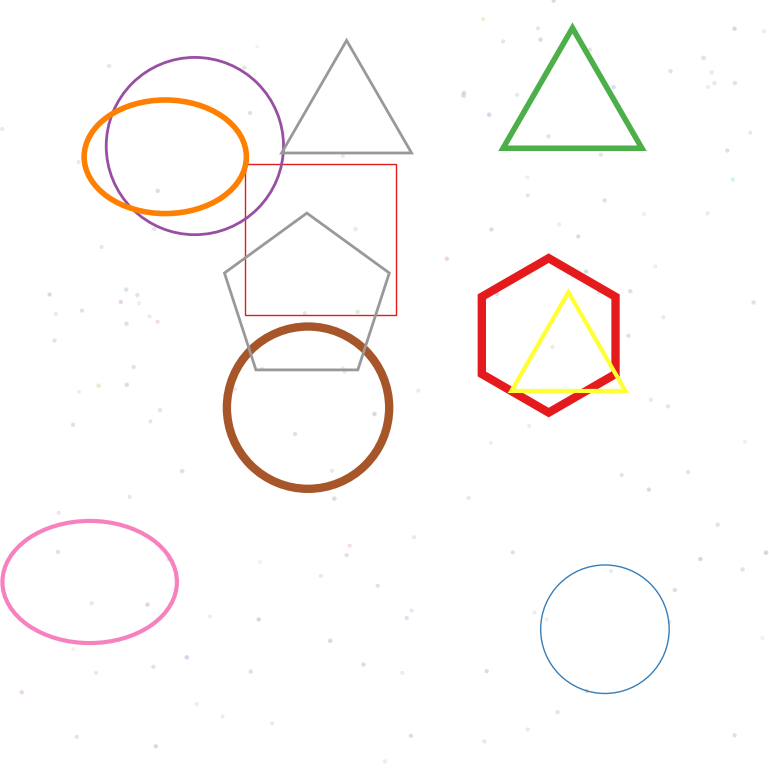[{"shape": "square", "thickness": 0.5, "radius": 0.49, "center": [0.416, 0.689]}, {"shape": "hexagon", "thickness": 3, "radius": 0.5, "center": [0.713, 0.564]}, {"shape": "circle", "thickness": 0.5, "radius": 0.42, "center": [0.786, 0.183]}, {"shape": "triangle", "thickness": 2, "radius": 0.52, "center": [0.743, 0.86]}, {"shape": "circle", "thickness": 1, "radius": 0.58, "center": [0.253, 0.81]}, {"shape": "oval", "thickness": 2, "radius": 0.53, "center": [0.215, 0.796]}, {"shape": "triangle", "thickness": 1.5, "radius": 0.43, "center": [0.738, 0.535]}, {"shape": "circle", "thickness": 3, "radius": 0.53, "center": [0.4, 0.471]}, {"shape": "oval", "thickness": 1.5, "radius": 0.57, "center": [0.116, 0.244]}, {"shape": "triangle", "thickness": 1, "radius": 0.49, "center": [0.45, 0.85]}, {"shape": "pentagon", "thickness": 1, "radius": 0.56, "center": [0.399, 0.611]}]